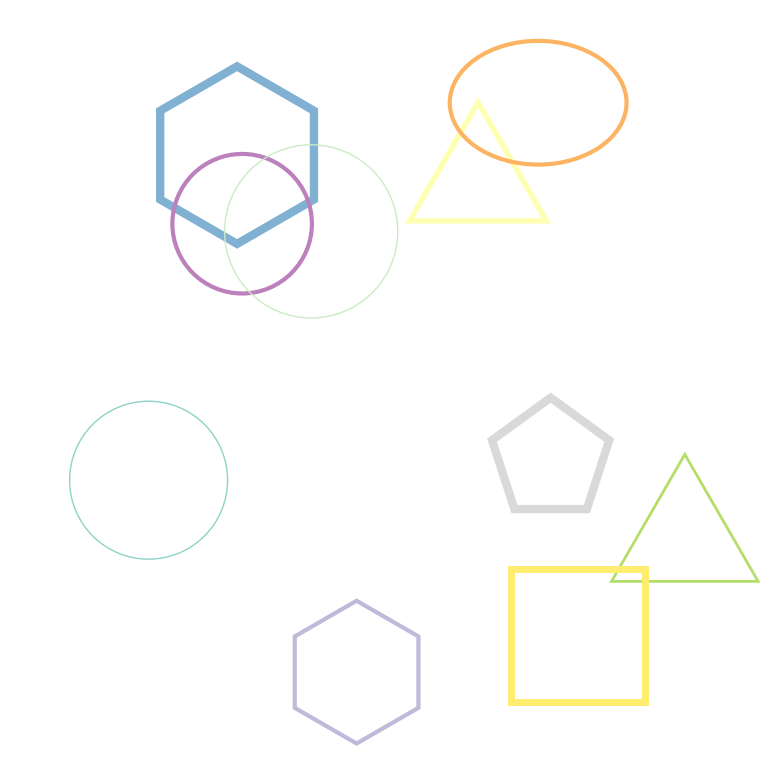[{"shape": "circle", "thickness": 0.5, "radius": 0.51, "center": [0.193, 0.376]}, {"shape": "triangle", "thickness": 2, "radius": 0.51, "center": [0.621, 0.764]}, {"shape": "hexagon", "thickness": 1.5, "radius": 0.46, "center": [0.463, 0.127]}, {"shape": "hexagon", "thickness": 3, "radius": 0.58, "center": [0.308, 0.799]}, {"shape": "oval", "thickness": 1.5, "radius": 0.57, "center": [0.699, 0.867]}, {"shape": "triangle", "thickness": 1, "radius": 0.55, "center": [0.889, 0.3]}, {"shape": "pentagon", "thickness": 3, "radius": 0.4, "center": [0.715, 0.404]}, {"shape": "circle", "thickness": 1.5, "radius": 0.45, "center": [0.314, 0.709]}, {"shape": "circle", "thickness": 0.5, "radius": 0.56, "center": [0.404, 0.699]}, {"shape": "square", "thickness": 2.5, "radius": 0.43, "center": [0.751, 0.175]}]